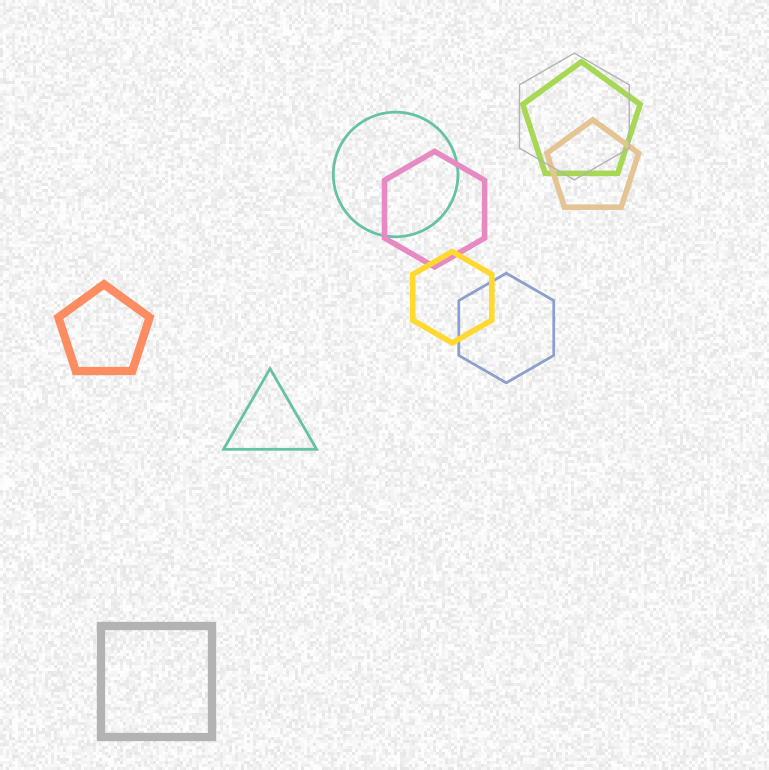[{"shape": "circle", "thickness": 1, "radius": 0.4, "center": [0.514, 0.773]}, {"shape": "triangle", "thickness": 1, "radius": 0.35, "center": [0.351, 0.451]}, {"shape": "pentagon", "thickness": 3, "radius": 0.31, "center": [0.135, 0.569]}, {"shape": "hexagon", "thickness": 1, "radius": 0.36, "center": [0.657, 0.574]}, {"shape": "hexagon", "thickness": 2, "radius": 0.38, "center": [0.564, 0.728]}, {"shape": "pentagon", "thickness": 2, "radius": 0.4, "center": [0.755, 0.84]}, {"shape": "hexagon", "thickness": 2, "radius": 0.3, "center": [0.587, 0.614]}, {"shape": "pentagon", "thickness": 2, "radius": 0.31, "center": [0.77, 0.782]}, {"shape": "hexagon", "thickness": 0.5, "radius": 0.41, "center": [0.746, 0.849]}, {"shape": "square", "thickness": 3, "radius": 0.36, "center": [0.203, 0.115]}]